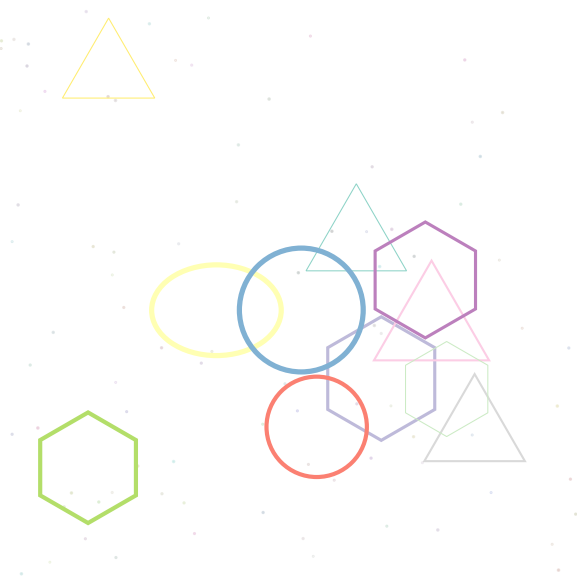[{"shape": "triangle", "thickness": 0.5, "radius": 0.5, "center": [0.617, 0.58]}, {"shape": "oval", "thickness": 2.5, "radius": 0.56, "center": [0.375, 0.462]}, {"shape": "hexagon", "thickness": 1.5, "radius": 0.53, "center": [0.66, 0.344]}, {"shape": "circle", "thickness": 2, "radius": 0.43, "center": [0.548, 0.26]}, {"shape": "circle", "thickness": 2.5, "radius": 0.54, "center": [0.522, 0.462]}, {"shape": "hexagon", "thickness": 2, "radius": 0.48, "center": [0.152, 0.189]}, {"shape": "triangle", "thickness": 1, "radius": 0.58, "center": [0.747, 0.433]}, {"shape": "triangle", "thickness": 1, "radius": 0.5, "center": [0.822, 0.251]}, {"shape": "hexagon", "thickness": 1.5, "radius": 0.5, "center": [0.736, 0.514]}, {"shape": "hexagon", "thickness": 0.5, "radius": 0.41, "center": [0.773, 0.325]}, {"shape": "triangle", "thickness": 0.5, "radius": 0.46, "center": [0.188, 0.875]}]